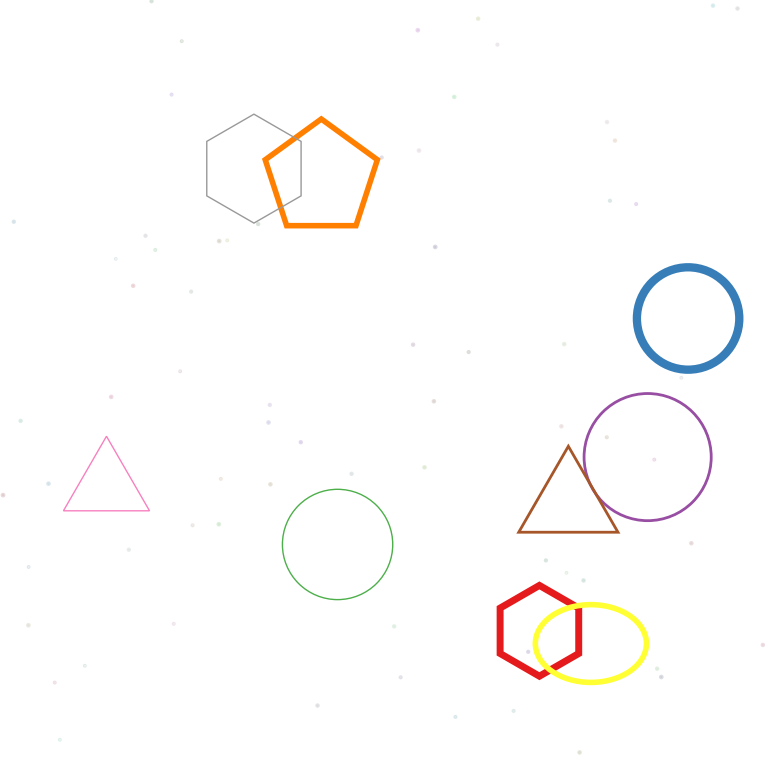[{"shape": "hexagon", "thickness": 2.5, "radius": 0.29, "center": [0.701, 0.181]}, {"shape": "circle", "thickness": 3, "radius": 0.33, "center": [0.894, 0.586]}, {"shape": "circle", "thickness": 0.5, "radius": 0.36, "center": [0.438, 0.293]}, {"shape": "circle", "thickness": 1, "radius": 0.41, "center": [0.841, 0.406]}, {"shape": "pentagon", "thickness": 2, "radius": 0.38, "center": [0.417, 0.769]}, {"shape": "oval", "thickness": 2, "radius": 0.36, "center": [0.767, 0.164]}, {"shape": "triangle", "thickness": 1, "radius": 0.37, "center": [0.738, 0.346]}, {"shape": "triangle", "thickness": 0.5, "radius": 0.32, "center": [0.138, 0.369]}, {"shape": "hexagon", "thickness": 0.5, "radius": 0.35, "center": [0.33, 0.781]}]